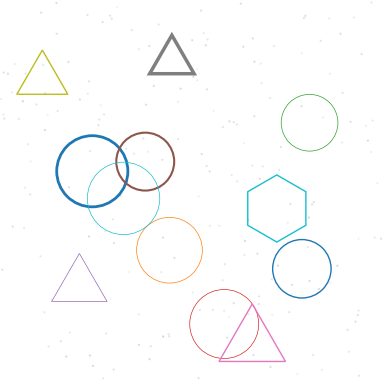[{"shape": "circle", "thickness": 1, "radius": 0.38, "center": [0.784, 0.302]}, {"shape": "circle", "thickness": 2, "radius": 0.46, "center": [0.24, 0.555]}, {"shape": "circle", "thickness": 0.5, "radius": 0.43, "center": [0.44, 0.35]}, {"shape": "circle", "thickness": 0.5, "radius": 0.37, "center": [0.804, 0.681]}, {"shape": "circle", "thickness": 0.5, "radius": 0.45, "center": [0.582, 0.158]}, {"shape": "triangle", "thickness": 0.5, "radius": 0.42, "center": [0.206, 0.258]}, {"shape": "circle", "thickness": 1.5, "radius": 0.38, "center": [0.377, 0.58]}, {"shape": "triangle", "thickness": 1, "radius": 0.5, "center": [0.655, 0.111]}, {"shape": "triangle", "thickness": 2.5, "radius": 0.33, "center": [0.446, 0.842]}, {"shape": "triangle", "thickness": 1, "radius": 0.38, "center": [0.11, 0.793]}, {"shape": "hexagon", "thickness": 1, "radius": 0.44, "center": [0.719, 0.458]}, {"shape": "circle", "thickness": 0.5, "radius": 0.47, "center": [0.321, 0.485]}]